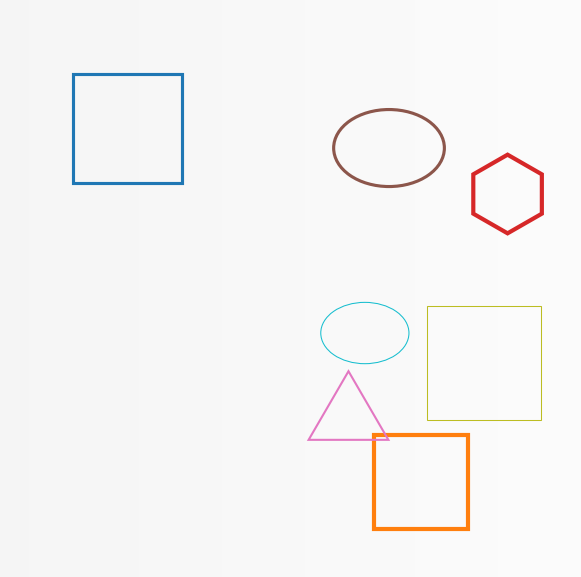[{"shape": "square", "thickness": 1.5, "radius": 0.47, "center": [0.219, 0.777]}, {"shape": "square", "thickness": 2, "radius": 0.41, "center": [0.724, 0.164]}, {"shape": "hexagon", "thickness": 2, "radius": 0.34, "center": [0.873, 0.663]}, {"shape": "oval", "thickness": 1.5, "radius": 0.48, "center": [0.669, 0.743]}, {"shape": "triangle", "thickness": 1, "radius": 0.4, "center": [0.6, 0.277]}, {"shape": "square", "thickness": 0.5, "radius": 0.49, "center": [0.832, 0.371]}, {"shape": "oval", "thickness": 0.5, "radius": 0.38, "center": [0.628, 0.422]}]